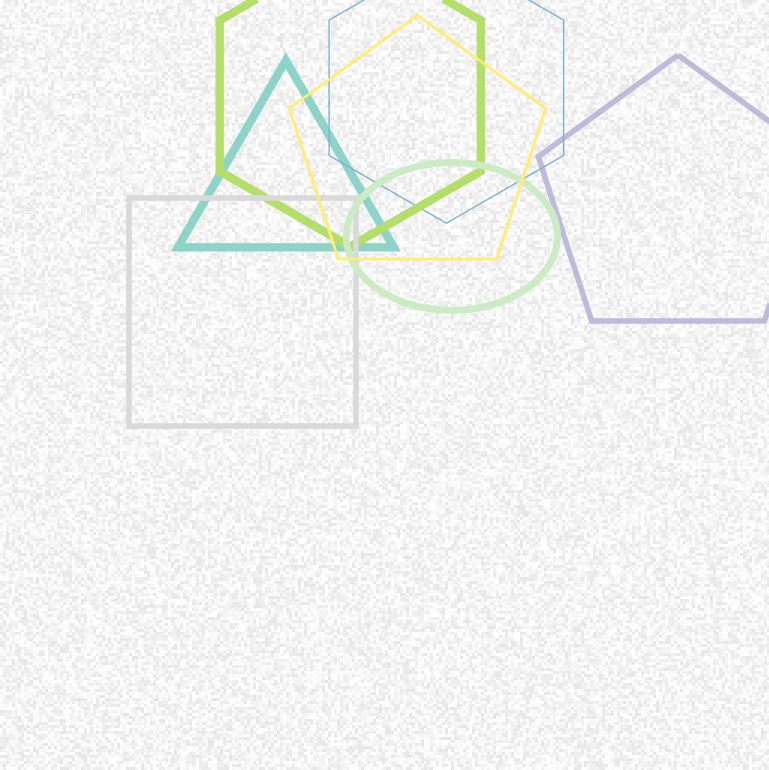[{"shape": "triangle", "thickness": 3, "radius": 0.81, "center": [0.371, 0.76]}, {"shape": "pentagon", "thickness": 2, "radius": 0.95, "center": [0.881, 0.738]}, {"shape": "hexagon", "thickness": 0.5, "radius": 0.88, "center": [0.58, 0.886]}, {"shape": "hexagon", "thickness": 3, "radius": 0.98, "center": [0.455, 0.876]}, {"shape": "square", "thickness": 2, "radius": 0.74, "center": [0.315, 0.595]}, {"shape": "oval", "thickness": 2.5, "radius": 0.69, "center": [0.587, 0.693]}, {"shape": "pentagon", "thickness": 1, "radius": 0.87, "center": [0.542, 0.805]}]